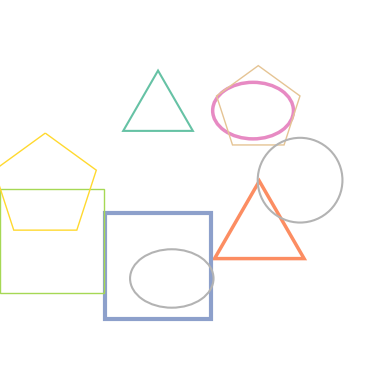[{"shape": "triangle", "thickness": 1.5, "radius": 0.52, "center": [0.41, 0.712]}, {"shape": "triangle", "thickness": 2.5, "radius": 0.67, "center": [0.674, 0.395]}, {"shape": "square", "thickness": 3, "radius": 0.69, "center": [0.409, 0.309]}, {"shape": "oval", "thickness": 2.5, "radius": 0.52, "center": [0.657, 0.713]}, {"shape": "square", "thickness": 1, "radius": 0.68, "center": [0.135, 0.374]}, {"shape": "pentagon", "thickness": 1, "radius": 0.7, "center": [0.118, 0.515]}, {"shape": "pentagon", "thickness": 1, "radius": 0.57, "center": [0.671, 0.716]}, {"shape": "oval", "thickness": 1.5, "radius": 0.54, "center": [0.446, 0.277]}, {"shape": "circle", "thickness": 1.5, "radius": 0.55, "center": [0.779, 0.532]}]